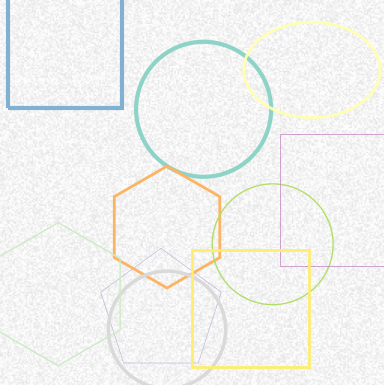[{"shape": "circle", "thickness": 3, "radius": 0.88, "center": [0.529, 0.716]}, {"shape": "oval", "thickness": 2, "radius": 0.89, "center": [0.81, 0.818]}, {"shape": "pentagon", "thickness": 0.5, "radius": 0.82, "center": [0.418, 0.19]}, {"shape": "square", "thickness": 3, "radius": 0.75, "center": [0.169, 0.869]}, {"shape": "hexagon", "thickness": 2, "radius": 0.79, "center": [0.434, 0.41]}, {"shape": "circle", "thickness": 1, "radius": 0.78, "center": [0.708, 0.366]}, {"shape": "circle", "thickness": 2.5, "radius": 0.76, "center": [0.434, 0.144]}, {"shape": "square", "thickness": 0.5, "radius": 0.86, "center": [0.899, 0.48]}, {"shape": "hexagon", "thickness": 1, "radius": 0.93, "center": [0.151, 0.236]}, {"shape": "square", "thickness": 2, "radius": 0.76, "center": [0.651, 0.199]}]